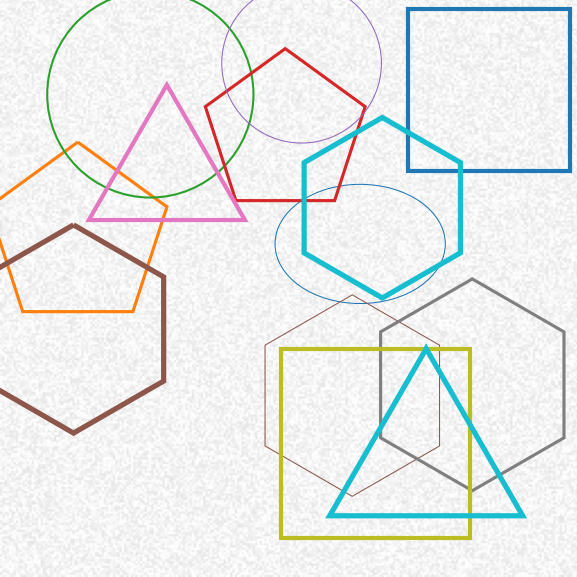[{"shape": "square", "thickness": 2, "radius": 0.7, "center": [0.847, 0.843]}, {"shape": "oval", "thickness": 0.5, "radius": 0.74, "center": [0.624, 0.577]}, {"shape": "pentagon", "thickness": 1.5, "radius": 0.81, "center": [0.135, 0.591]}, {"shape": "circle", "thickness": 1, "radius": 0.89, "center": [0.26, 0.836]}, {"shape": "pentagon", "thickness": 1.5, "radius": 0.73, "center": [0.494, 0.769]}, {"shape": "circle", "thickness": 0.5, "radius": 0.69, "center": [0.522, 0.89]}, {"shape": "hexagon", "thickness": 0.5, "radius": 0.87, "center": [0.61, 0.314]}, {"shape": "hexagon", "thickness": 2.5, "radius": 0.9, "center": [0.127, 0.429]}, {"shape": "triangle", "thickness": 2, "radius": 0.78, "center": [0.289, 0.696]}, {"shape": "hexagon", "thickness": 1.5, "radius": 0.92, "center": [0.818, 0.333]}, {"shape": "square", "thickness": 2, "radius": 0.82, "center": [0.65, 0.231]}, {"shape": "triangle", "thickness": 2.5, "radius": 0.96, "center": [0.738, 0.202]}, {"shape": "hexagon", "thickness": 2.5, "radius": 0.78, "center": [0.662, 0.639]}]